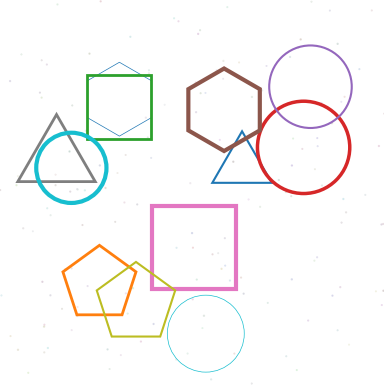[{"shape": "triangle", "thickness": 1.5, "radius": 0.45, "center": [0.629, 0.57]}, {"shape": "hexagon", "thickness": 0.5, "radius": 0.48, "center": [0.31, 0.742]}, {"shape": "pentagon", "thickness": 2, "radius": 0.5, "center": [0.258, 0.263]}, {"shape": "square", "thickness": 2, "radius": 0.42, "center": [0.309, 0.721]}, {"shape": "circle", "thickness": 2.5, "radius": 0.6, "center": [0.789, 0.617]}, {"shape": "circle", "thickness": 1.5, "radius": 0.54, "center": [0.806, 0.775]}, {"shape": "hexagon", "thickness": 3, "radius": 0.54, "center": [0.582, 0.715]}, {"shape": "square", "thickness": 3, "radius": 0.54, "center": [0.504, 0.357]}, {"shape": "triangle", "thickness": 2, "radius": 0.58, "center": [0.147, 0.586]}, {"shape": "pentagon", "thickness": 1.5, "radius": 0.54, "center": [0.353, 0.213]}, {"shape": "circle", "thickness": 3, "radius": 0.46, "center": [0.185, 0.564]}, {"shape": "circle", "thickness": 0.5, "radius": 0.5, "center": [0.535, 0.133]}]